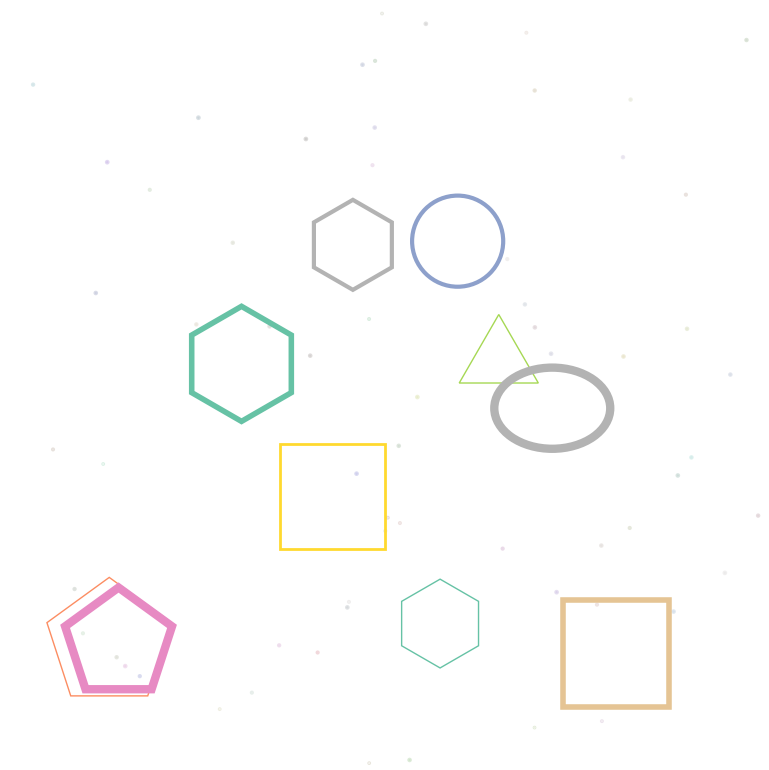[{"shape": "hexagon", "thickness": 2, "radius": 0.37, "center": [0.314, 0.527]}, {"shape": "hexagon", "thickness": 0.5, "radius": 0.29, "center": [0.572, 0.19]}, {"shape": "pentagon", "thickness": 0.5, "radius": 0.43, "center": [0.142, 0.165]}, {"shape": "circle", "thickness": 1.5, "radius": 0.3, "center": [0.594, 0.687]}, {"shape": "pentagon", "thickness": 3, "radius": 0.37, "center": [0.154, 0.164]}, {"shape": "triangle", "thickness": 0.5, "radius": 0.3, "center": [0.648, 0.532]}, {"shape": "square", "thickness": 1, "radius": 0.34, "center": [0.432, 0.355]}, {"shape": "square", "thickness": 2, "radius": 0.34, "center": [0.8, 0.151]}, {"shape": "hexagon", "thickness": 1.5, "radius": 0.29, "center": [0.458, 0.682]}, {"shape": "oval", "thickness": 3, "radius": 0.38, "center": [0.717, 0.47]}]